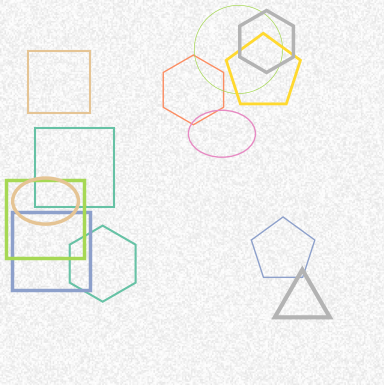[{"shape": "square", "thickness": 1.5, "radius": 0.52, "center": [0.194, 0.565]}, {"shape": "hexagon", "thickness": 1.5, "radius": 0.49, "center": [0.267, 0.315]}, {"shape": "hexagon", "thickness": 1, "radius": 0.45, "center": [0.502, 0.767]}, {"shape": "square", "thickness": 2.5, "radius": 0.5, "center": [0.132, 0.348]}, {"shape": "pentagon", "thickness": 1, "radius": 0.43, "center": [0.735, 0.35]}, {"shape": "oval", "thickness": 1, "radius": 0.44, "center": [0.576, 0.653]}, {"shape": "circle", "thickness": 0.5, "radius": 0.57, "center": [0.619, 0.872]}, {"shape": "square", "thickness": 2.5, "radius": 0.51, "center": [0.116, 0.431]}, {"shape": "pentagon", "thickness": 2, "radius": 0.51, "center": [0.684, 0.812]}, {"shape": "square", "thickness": 1.5, "radius": 0.4, "center": [0.153, 0.786]}, {"shape": "oval", "thickness": 2.5, "radius": 0.43, "center": [0.118, 0.478]}, {"shape": "hexagon", "thickness": 2.5, "radius": 0.4, "center": [0.692, 0.892]}, {"shape": "triangle", "thickness": 3, "radius": 0.41, "center": [0.785, 0.217]}]